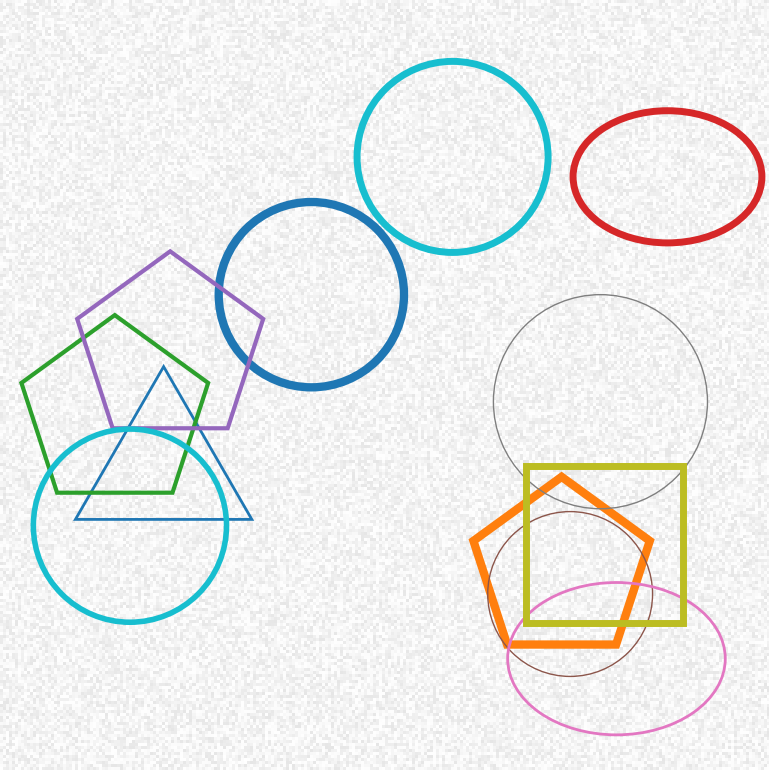[{"shape": "triangle", "thickness": 1, "radius": 0.66, "center": [0.212, 0.392]}, {"shape": "circle", "thickness": 3, "radius": 0.6, "center": [0.404, 0.617]}, {"shape": "pentagon", "thickness": 3, "radius": 0.6, "center": [0.729, 0.26]}, {"shape": "pentagon", "thickness": 1.5, "radius": 0.64, "center": [0.149, 0.463]}, {"shape": "oval", "thickness": 2.5, "radius": 0.61, "center": [0.867, 0.77]}, {"shape": "pentagon", "thickness": 1.5, "radius": 0.64, "center": [0.221, 0.547]}, {"shape": "circle", "thickness": 0.5, "radius": 0.54, "center": [0.74, 0.229]}, {"shape": "oval", "thickness": 1, "radius": 0.71, "center": [0.801, 0.145]}, {"shape": "circle", "thickness": 0.5, "radius": 0.7, "center": [0.78, 0.478]}, {"shape": "square", "thickness": 2.5, "radius": 0.51, "center": [0.785, 0.293]}, {"shape": "circle", "thickness": 2, "radius": 0.63, "center": [0.169, 0.317]}, {"shape": "circle", "thickness": 2.5, "radius": 0.62, "center": [0.588, 0.796]}]